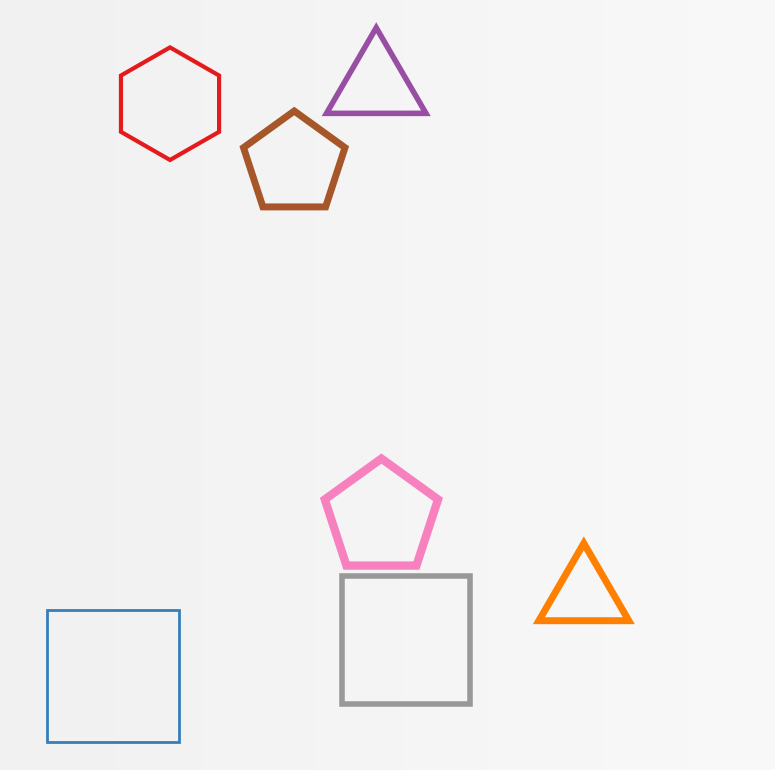[{"shape": "hexagon", "thickness": 1.5, "radius": 0.37, "center": [0.219, 0.865]}, {"shape": "square", "thickness": 1, "radius": 0.43, "center": [0.146, 0.122]}, {"shape": "triangle", "thickness": 2, "radius": 0.37, "center": [0.485, 0.89]}, {"shape": "triangle", "thickness": 2.5, "radius": 0.34, "center": [0.753, 0.227]}, {"shape": "pentagon", "thickness": 2.5, "radius": 0.34, "center": [0.38, 0.787]}, {"shape": "pentagon", "thickness": 3, "radius": 0.38, "center": [0.492, 0.328]}, {"shape": "square", "thickness": 2, "radius": 0.41, "center": [0.524, 0.169]}]